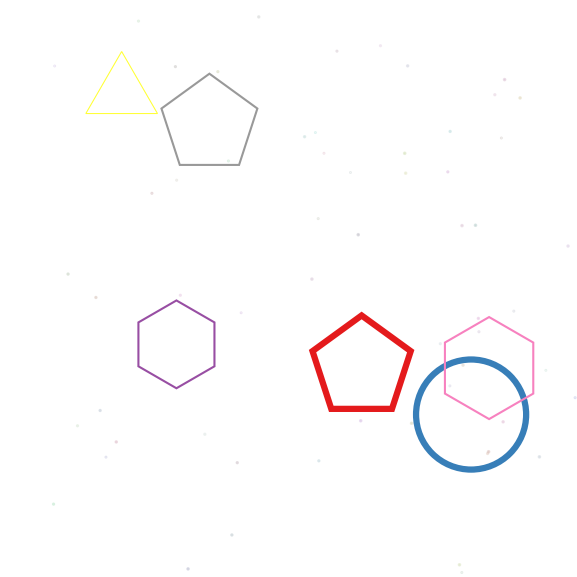[{"shape": "pentagon", "thickness": 3, "radius": 0.45, "center": [0.626, 0.363]}, {"shape": "circle", "thickness": 3, "radius": 0.48, "center": [0.816, 0.281]}, {"shape": "hexagon", "thickness": 1, "radius": 0.38, "center": [0.306, 0.403]}, {"shape": "triangle", "thickness": 0.5, "radius": 0.36, "center": [0.211, 0.838]}, {"shape": "hexagon", "thickness": 1, "radius": 0.44, "center": [0.847, 0.362]}, {"shape": "pentagon", "thickness": 1, "radius": 0.44, "center": [0.363, 0.784]}]